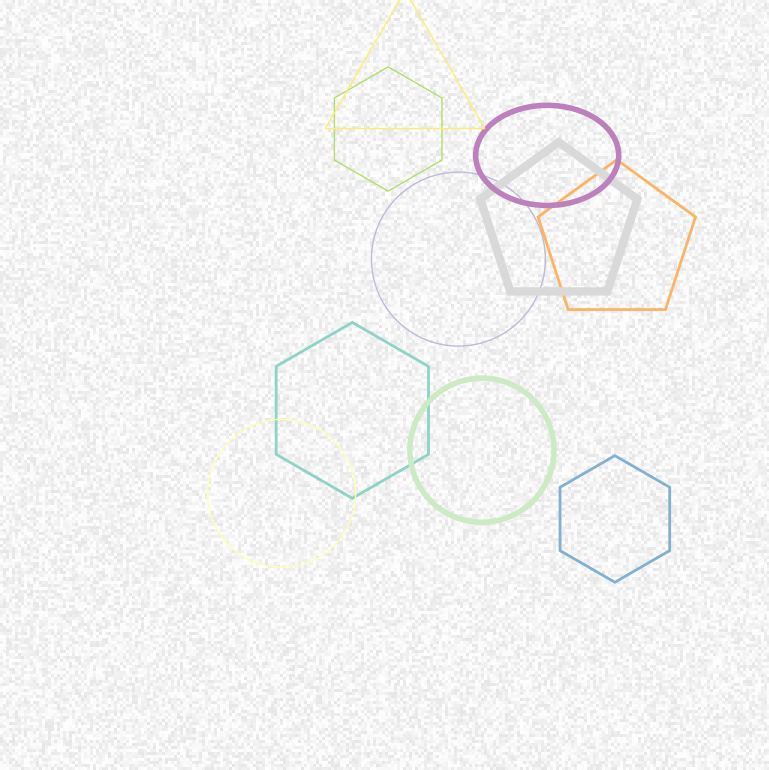[{"shape": "hexagon", "thickness": 1, "radius": 0.57, "center": [0.458, 0.467]}, {"shape": "circle", "thickness": 0.5, "radius": 0.48, "center": [0.366, 0.359]}, {"shape": "circle", "thickness": 0.5, "radius": 0.56, "center": [0.595, 0.664]}, {"shape": "hexagon", "thickness": 1, "radius": 0.41, "center": [0.799, 0.326]}, {"shape": "pentagon", "thickness": 1, "radius": 0.54, "center": [0.801, 0.685]}, {"shape": "hexagon", "thickness": 0.5, "radius": 0.4, "center": [0.504, 0.832]}, {"shape": "pentagon", "thickness": 3, "radius": 0.54, "center": [0.726, 0.708]}, {"shape": "oval", "thickness": 2, "radius": 0.46, "center": [0.711, 0.798]}, {"shape": "circle", "thickness": 2, "radius": 0.47, "center": [0.626, 0.415]}, {"shape": "triangle", "thickness": 0.5, "radius": 0.6, "center": [0.526, 0.893]}]